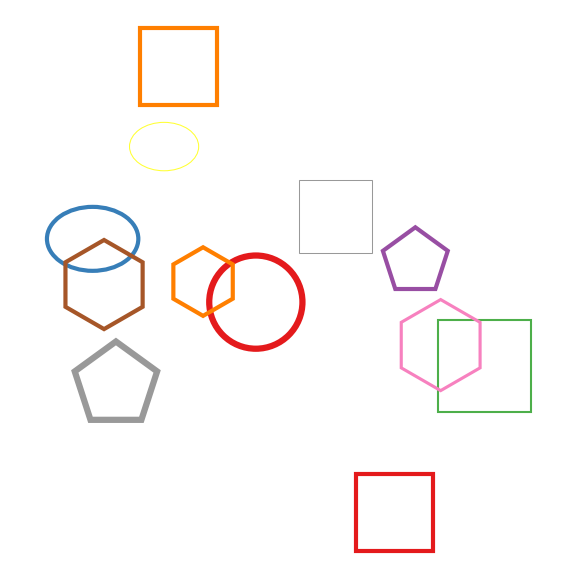[{"shape": "square", "thickness": 2, "radius": 0.33, "center": [0.683, 0.111]}, {"shape": "circle", "thickness": 3, "radius": 0.4, "center": [0.443, 0.476]}, {"shape": "oval", "thickness": 2, "radius": 0.4, "center": [0.16, 0.586]}, {"shape": "square", "thickness": 1, "radius": 0.4, "center": [0.839, 0.366]}, {"shape": "pentagon", "thickness": 2, "radius": 0.3, "center": [0.719, 0.546]}, {"shape": "square", "thickness": 2, "radius": 0.33, "center": [0.31, 0.884]}, {"shape": "hexagon", "thickness": 2, "radius": 0.3, "center": [0.352, 0.512]}, {"shape": "oval", "thickness": 0.5, "radius": 0.3, "center": [0.284, 0.745]}, {"shape": "hexagon", "thickness": 2, "radius": 0.39, "center": [0.18, 0.506]}, {"shape": "hexagon", "thickness": 1.5, "radius": 0.39, "center": [0.763, 0.402]}, {"shape": "square", "thickness": 0.5, "radius": 0.32, "center": [0.581, 0.624]}, {"shape": "pentagon", "thickness": 3, "radius": 0.37, "center": [0.201, 0.333]}]